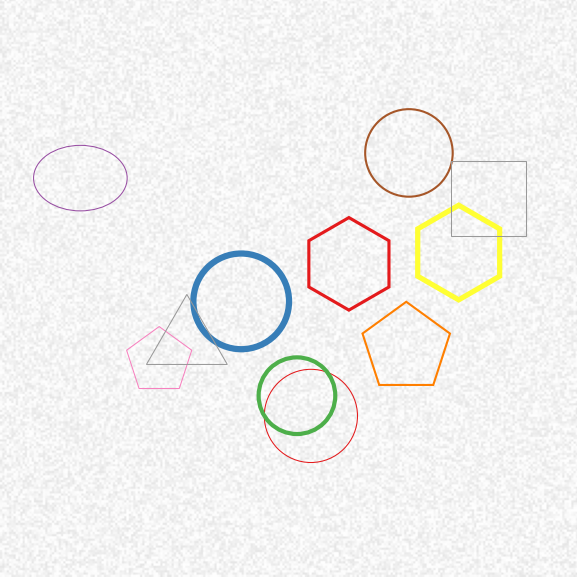[{"shape": "hexagon", "thickness": 1.5, "radius": 0.4, "center": [0.604, 0.542]}, {"shape": "circle", "thickness": 0.5, "radius": 0.4, "center": [0.538, 0.279]}, {"shape": "circle", "thickness": 3, "radius": 0.41, "center": [0.418, 0.477]}, {"shape": "circle", "thickness": 2, "radius": 0.33, "center": [0.514, 0.314]}, {"shape": "oval", "thickness": 0.5, "radius": 0.41, "center": [0.139, 0.691]}, {"shape": "pentagon", "thickness": 1, "radius": 0.4, "center": [0.703, 0.397]}, {"shape": "hexagon", "thickness": 2.5, "radius": 0.41, "center": [0.794, 0.562]}, {"shape": "circle", "thickness": 1, "radius": 0.38, "center": [0.708, 0.734]}, {"shape": "pentagon", "thickness": 0.5, "radius": 0.3, "center": [0.276, 0.374]}, {"shape": "square", "thickness": 0.5, "radius": 0.33, "center": [0.845, 0.655]}, {"shape": "triangle", "thickness": 0.5, "radius": 0.4, "center": [0.324, 0.408]}]